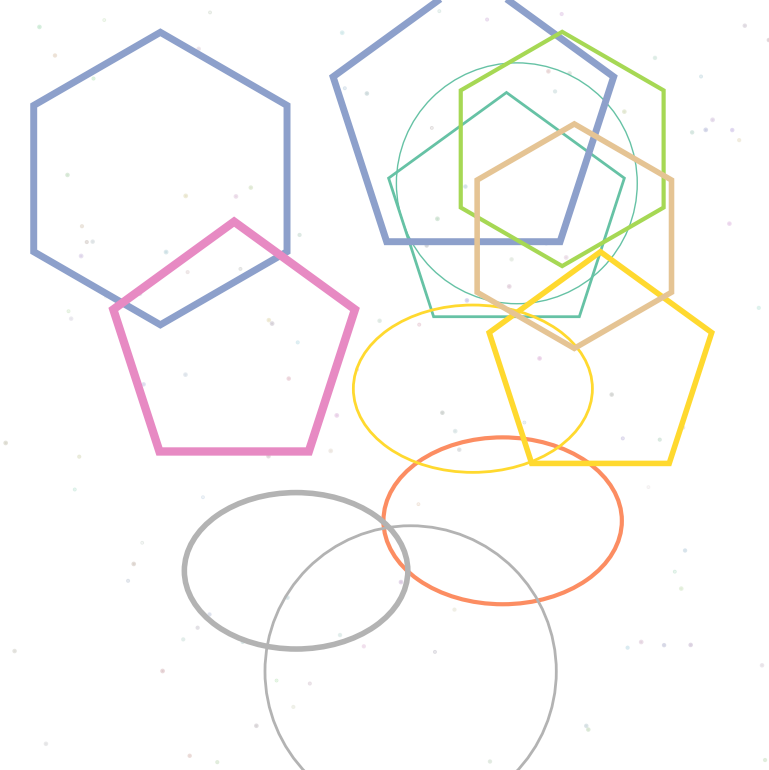[{"shape": "circle", "thickness": 0.5, "radius": 0.78, "center": [0.671, 0.762]}, {"shape": "pentagon", "thickness": 1, "radius": 0.8, "center": [0.658, 0.719]}, {"shape": "oval", "thickness": 1.5, "radius": 0.77, "center": [0.653, 0.324]}, {"shape": "hexagon", "thickness": 2.5, "radius": 0.95, "center": [0.208, 0.768]}, {"shape": "pentagon", "thickness": 2.5, "radius": 0.96, "center": [0.615, 0.841]}, {"shape": "pentagon", "thickness": 3, "radius": 0.82, "center": [0.304, 0.547]}, {"shape": "hexagon", "thickness": 1.5, "radius": 0.76, "center": [0.73, 0.807]}, {"shape": "oval", "thickness": 1, "radius": 0.78, "center": [0.614, 0.495]}, {"shape": "pentagon", "thickness": 2, "radius": 0.76, "center": [0.78, 0.521]}, {"shape": "hexagon", "thickness": 2, "radius": 0.73, "center": [0.746, 0.693]}, {"shape": "oval", "thickness": 2, "radius": 0.73, "center": [0.385, 0.259]}, {"shape": "circle", "thickness": 1, "radius": 0.95, "center": [0.533, 0.128]}]